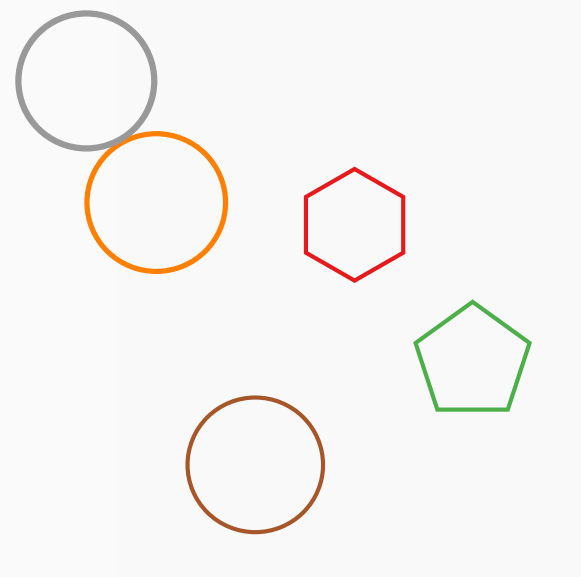[{"shape": "hexagon", "thickness": 2, "radius": 0.48, "center": [0.61, 0.61]}, {"shape": "pentagon", "thickness": 2, "radius": 0.52, "center": [0.813, 0.373]}, {"shape": "circle", "thickness": 2.5, "radius": 0.6, "center": [0.269, 0.648]}, {"shape": "circle", "thickness": 2, "radius": 0.58, "center": [0.439, 0.194]}, {"shape": "circle", "thickness": 3, "radius": 0.58, "center": [0.149, 0.859]}]